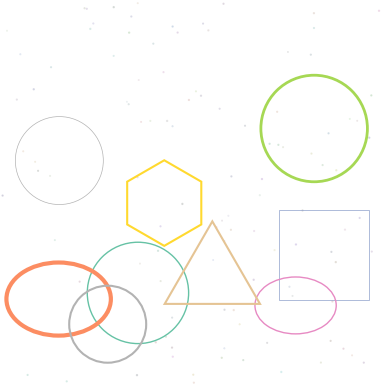[{"shape": "circle", "thickness": 1, "radius": 0.66, "center": [0.358, 0.239]}, {"shape": "oval", "thickness": 3, "radius": 0.68, "center": [0.152, 0.223]}, {"shape": "square", "thickness": 0.5, "radius": 0.59, "center": [0.842, 0.337]}, {"shape": "oval", "thickness": 1, "radius": 0.53, "center": [0.768, 0.207]}, {"shape": "circle", "thickness": 2, "radius": 0.69, "center": [0.816, 0.666]}, {"shape": "hexagon", "thickness": 1.5, "radius": 0.56, "center": [0.427, 0.473]}, {"shape": "triangle", "thickness": 1.5, "radius": 0.71, "center": [0.552, 0.282]}, {"shape": "circle", "thickness": 0.5, "radius": 0.57, "center": [0.154, 0.583]}, {"shape": "circle", "thickness": 1.5, "radius": 0.5, "center": [0.28, 0.158]}]